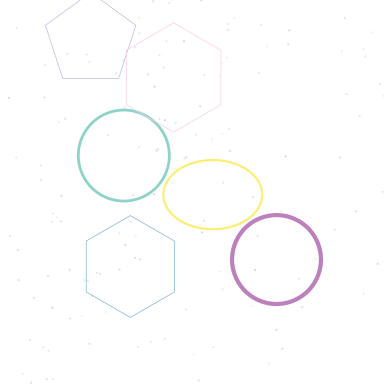[{"shape": "circle", "thickness": 2, "radius": 0.59, "center": [0.322, 0.596]}, {"shape": "pentagon", "thickness": 0.5, "radius": 0.62, "center": [0.235, 0.896]}, {"shape": "hexagon", "thickness": 0.5, "radius": 0.66, "center": [0.339, 0.308]}, {"shape": "hexagon", "thickness": 0.5, "radius": 0.71, "center": [0.451, 0.799]}, {"shape": "circle", "thickness": 3, "radius": 0.58, "center": [0.718, 0.326]}, {"shape": "oval", "thickness": 1.5, "radius": 0.64, "center": [0.553, 0.494]}]